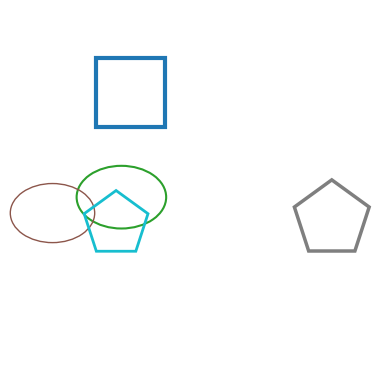[{"shape": "square", "thickness": 3, "radius": 0.45, "center": [0.34, 0.761]}, {"shape": "oval", "thickness": 1.5, "radius": 0.58, "center": [0.315, 0.488]}, {"shape": "oval", "thickness": 1, "radius": 0.55, "center": [0.136, 0.447]}, {"shape": "pentagon", "thickness": 2.5, "radius": 0.51, "center": [0.862, 0.431]}, {"shape": "pentagon", "thickness": 2, "radius": 0.44, "center": [0.301, 0.418]}]